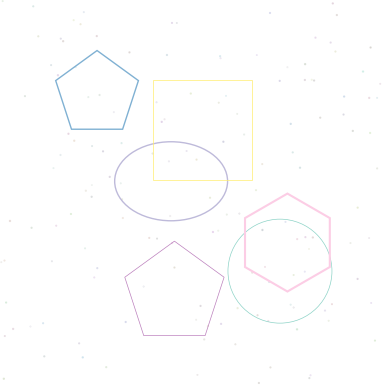[{"shape": "circle", "thickness": 0.5, "radius": 0.68, "center": [0.727, 0.296]}, {"shape": "oval", "thickness": 1, "radius": 0.73, "center": [0.444, 0.529]}, {"shape": "pentagon", "thickness": 1, "radius": 0.56, "center": [0.252, 0.756]}, {"shape": "hexagon", "thickness": 1.5, "radius": 0.64, "center": [0.747, 0.37]}, {"shape": "pentagon", "thickness": 0.5, "radius": 0.68, "center": [0.453, 0.238]}, {"shape": "square", "thickness": 0.5, "radius": 0.65, "center": [0.526, 0.663]}]